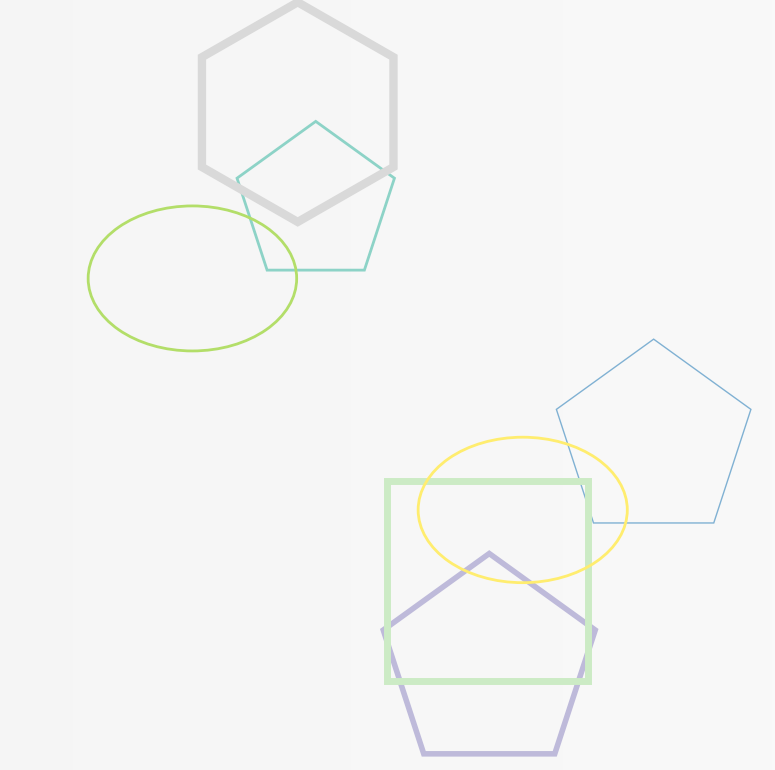[{"shape": "pentagon", "thickness": 1, "radius": 0.53, "center": [0.407, 0.736]}, {"shape": "pentagon", "thickness": 2, "radius": 0.72, "center": [0.631, 0.137]}, {"shape": "pentagon", "thickness": 0.5, "radius": 0.66, "center": [0.843, 0.428]}, {"shape": "oval", "thickness": 1, "radius": 0.67, "center": [0.248, 0.638]}, {"shape": "hexagon", "thickness": 3, "radius": 0.71, "center": [0.384, 0.854]}, {"shape": "square", "thickness": 2.5, "radius": 0.65, "center": [0.629, 0.246]}, {"shape": "oval", "thickness": 1, "radius": 0.67, "center": [0.674, 0.338]}]